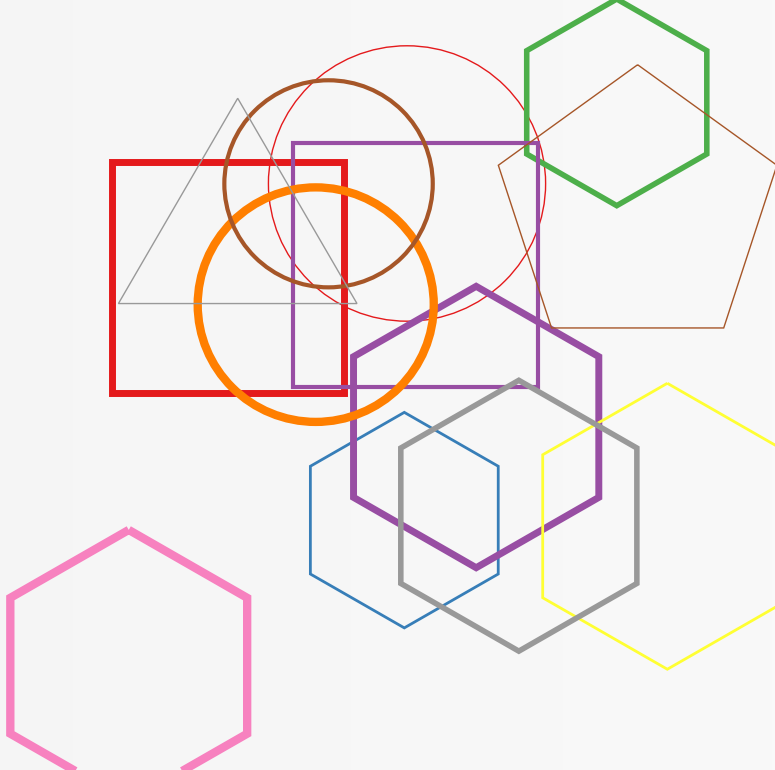[{"shape": "square", "thickness": 2.5, "radius": 0.75, "center": [0.294, 0.64]}, {"shape": "circle", "thickness": 0.5, "radius": 0.89, "center": [0.525, 0.762]}, {"shape": "hexagon", "thickness": 1, "radius": 0.7, "center": [0.522, 0.325]}, {"shape": "hexagon", "thickness": 2, "radius": 0.67, "center": [0.796, 0.867]}, {"shape": "hexagon", "thickness": 2.5, "radius": 0.91, "center": [0.614, 0.445]}, {"shape": "square", "thickness": 1.5, "radius": 0.79, "center": [0.536, 0.656]}, {"shape": "circle", "thickness": 3, "radius": 0.76, "center": [0.407, 0.604]}, {"shape": "hexagon", "thickness": 1, "radius": 0.93, "center": [0.861, 0.317]}, {"shape": "circle", "thickness": 1.5, "radius": 0.67, "center": [0.424, 0.761]}, {"shape": "pentagon", "thickness": 0.5, "radius": 0.94, "center": [0.823, 0.727]}, {"shape": "hexagon", "thickness": 3, "radius": 0.88, "center": [0.166, 0.135]}, {"shape": "triangle", "thickness": 0.5, "radius": 0.89, "center": [0.307, 0.695]}, {"shape": "hexagon", "thickness": 2, "radius": 0.88, "center": [0.669, 0.33]}]